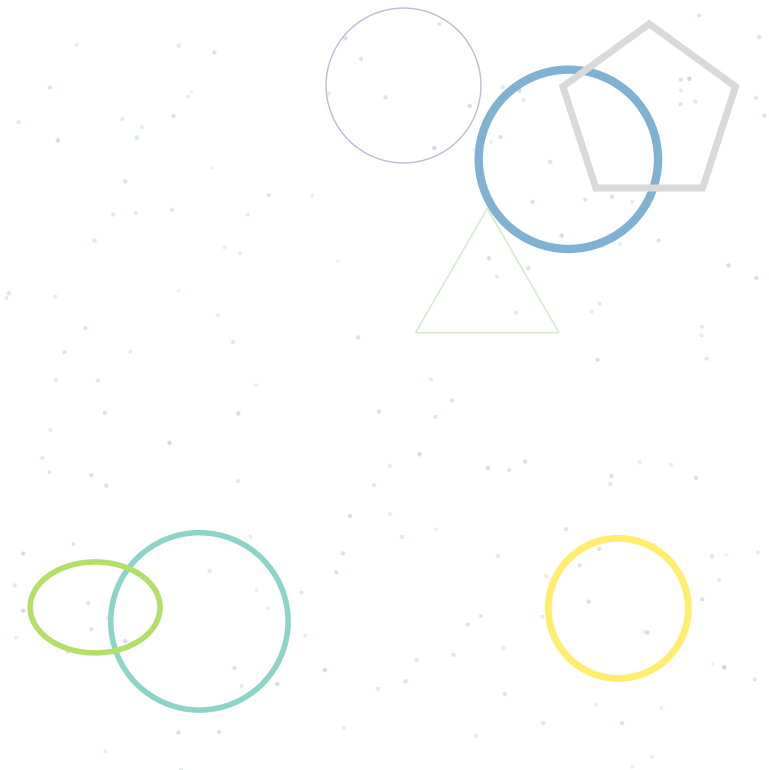[{"shape": "circle", "thickness": 2, "radius": 0.58, "center": [0.259, 0.193]}, {"shape": "circle", "thickness": 0.5, "radius": 0.5, "center": [0.524, 0.889]}, {"shape": "circle", "thickness": 3, "radius": 0.58, "center": [0.738, 0.793]}, {"shape": "oval", "thickness": 2, "radius": 0.42, "center": [0.124, 0.211]}, {"shape": "pentagon", "thickness": 2.5, "radius": 0.59, "center": [0.843, 0.851]}, {"shape": "triangle", "thickness": 0.5, "radius": 0.54, "center": [0.633, 0.622]}, {"shape": "circle", "thickness": 2.5, "radius": 0.45, "center": [0.803, 0.21]}]